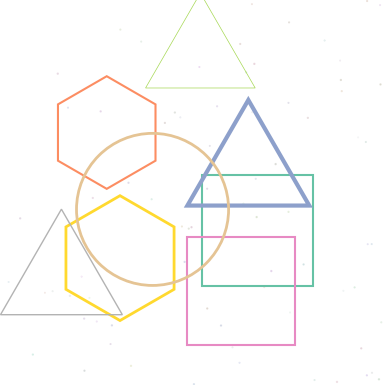[{"shape": "square", "thickness": 1.5, "radius": 0.72, "center": [0.669, 0.401]}, {"shape": "hexagon", "thickness": 1.5, "radius": 0.73, "center": [0.277, 0.656]}, {"shape": "triangle", "thickness": 3, "radius": 0.91, "center": [0.645, 0.557]}, {"shape": "square", "thickness": 1.5, "radius": 0.7, "center": [0.626, 0.243]}, {"shape": "triangle", "thickness": 0.5, "radius": 0.82, "center": [0.52, 0.854]}, {"shape": "hexagon", "thickness": 2, "radius": 0.81, "center": [0.312, 0.33]}, {"shape": "circle", "thickness": 2, "radius": 0.99, "center": [0.396, 0.456]}, {"shape": "triangle", "thickness": 1, "radius": 0.91, "center": [0.16, 0.274]}]